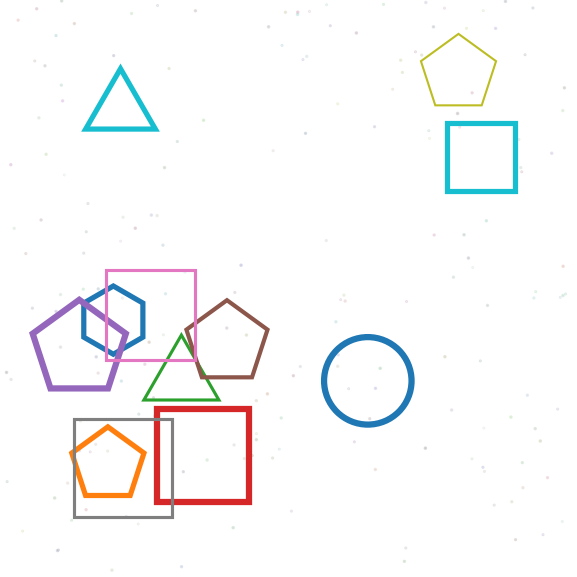[{"shape": "hexagon", "thickness": 2.5, "radius": 0.3, "center": [0.196, 0.445]}, {"shape": "circle", "thickness": 3, "radius": 0.38, "center": [0.637, 0.34]}, {"shape": "pentagon", "thickness": 2.5, "radius": 0.33, "center": [0.187, 0.194]}, {"shape": "triangle", "thickness": 1.5, "radius": 0.37, "center": [0.314, 0.344]}, {"shape": "square", "thickness": 3, "radius": 0.4, "center": [0.351, 0.21]}, {"shape": "pentagon", "thickness": 3, "radius": 0.42, "center": [0.137, 0.395]}, {"shape": "pentagon", "thickness": 2, "radius": 0.37, "center": [0.393, 0.405]}, {"shape": "square", "thickness": 1.5, "radius": 0.39, "center": [0.26, 0.454]}, {"shape": "square", "thickness": 1.5, "radius": 0.42, "center": [0.213, 0.189]}, {"shape": "pentagon", "thickness": 1, "radius": 0.34, "center": [0.794, 0.872]}, {"shape": "square", "thickness": 2.5, "radius": 0.3, "center": [0.833, 0.727]}, {"shape": "triangle", "thickness": 2.5, "radius": 0.35, "center": [0.209, 0.81]}]